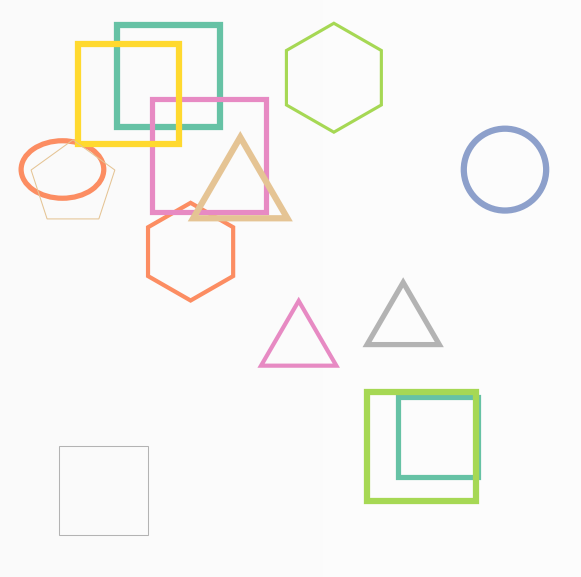[{"shape": "square", "thickness": 3, "radius": 0.44, "center": [0.29, 0.867]}, {"shape": "square", "thickness": 2.5, "radius": 0.35, "center": [0.753, 0.242]}, {"shape": "oval", "thickness": 2.5, "radius": 0.36, "center": [0.107, 0.706]}, {"shape": "hexagon", "thickness": 2, "radius": 0.42, "center": [0.328, 0.563]}, {"shape": "circle", "thickness": 3, "radius": 0.35, "center": [0.869, 0.705]}, {"shape": "square", "thickness": 2.5, "radius": 0.49, "center": [0.36, 0.73]}, {"shape": "triangle", "thickness": 2, "radius": 0.37, "center": [0.514, 0.403]}, {"shape": "hexagon", "thickness": 1.5, "radius": 0.47, "center": [0.574, 0.865]}, {"shape": "square", "thickness": 3, "radius": 0.47, "center": [0.724, 0.226]}, {"shape": "square", "thickness": 3, "radius": 0.43, "center": [0.221, 0.836]}, {"shape": "triangle", "thickness": 3, "radius": 0.47, "center": [0.413, 0.668]}, {"shape": "pentagon", "thickness": 0.5, "radius": 0.38, "center": [0.126, 0.681]}, {"shape": "triangle", "thickness": 2.5, "radius": 0.36, "center": [0.694, 0.438]}, {"shape": "square", "thickness": 0.5, "radius": 0.39, "center": [0.178, 0.149]}]